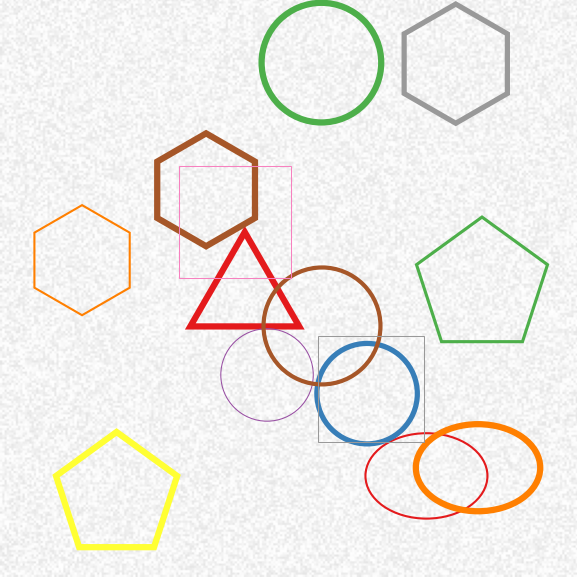[{"shape": "oval", "thickness": 1, "radius": 0.53, "center": [0.738, 0.175]}, {"shape": "triangle", "thickness": 3, "radius": 0.54, "center": [0.424, 0.488]}, {"shape": "circle", "thickness": 2.5, "radius": 0.43, "center": [0.636, 0.317]}, {"shape": "circle", "thickness": 3, "radius": 0.52, "center": [0.557, 0.891]}, {"shape": "pentagon", "thickness": 1.5, "radius": 0.6, "center": [0.835, 0.504]}, {"shape": "circle", "thickness": 0.5, "radius": 0.4, "center": [0.462, 0.35]}, {"shape": "oval", "thickness": 3, "radius": 0.54, "center": [0.828, 0.189]}, {"shape": "hexagon", "thickness": 1, "radius": 0.48, "center": [0.142, 0.549]}, {"shape": "pentagon", "thickness": 3, "radius": 0.55, "center": [0.202, 0.141]}, {"shape": "hexagon", "thickness": 3, "radius": 0.49, "center": [0.357, 0.67]}, {"shape": "circle", "thickness": 2, "radius": 0.51, "center": [0.558, 0.435]}, {"shape": "square", "thickness": 0.5, "radius": 0.48, "center": [0.407, 0.615]}, {"shape": "square", "thickness": 0.5, "radius": 0.46, "center": [0.642, 0.325]}, {"shape": "hexagon", "thickness": 2.5, "radius": 0.52, "center": [0.789, 0.889]}]